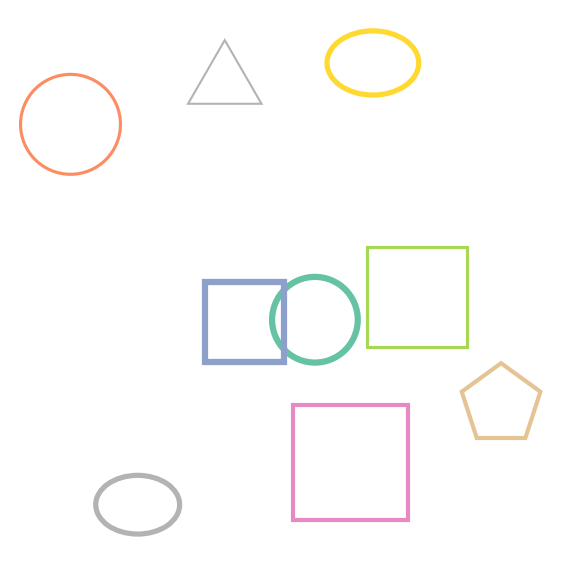[{"shape": "circle", "thickness": 3, "radius": 0.37, "center": [0.545, 0.445]}, {"shape": "circle", "thickness": 1.5, "radius": 0.43, "center": [0.122, 0.784]}, {"shape": "square", "thickness": 3, "radius": 0.34, "center": [0.423, 0.441]}, {"shape": "square", "thickness": 2, "radius": 0.5, "center": [0.607, 0.199]}, {"shape": "square", "thickness": 1.5, "radius": 0.43, "center": [0.722, 0.485]}, {"shape": "oval", "thickness": 2.5, "radius": 0.4, "center": [0.646, 0.89]}, {"shape": "pentagon", "thickness": 2, "radius": 0.36, "center": [0.868, 0.299]}, {"shape": "oval", "thickness": 2.5, "radius": 0.36, "center": [0.238, 0.125]}, {"shape": "triangle", "thickness": 1, "radius": 0.37, "center": [0.389, 0.856]}]